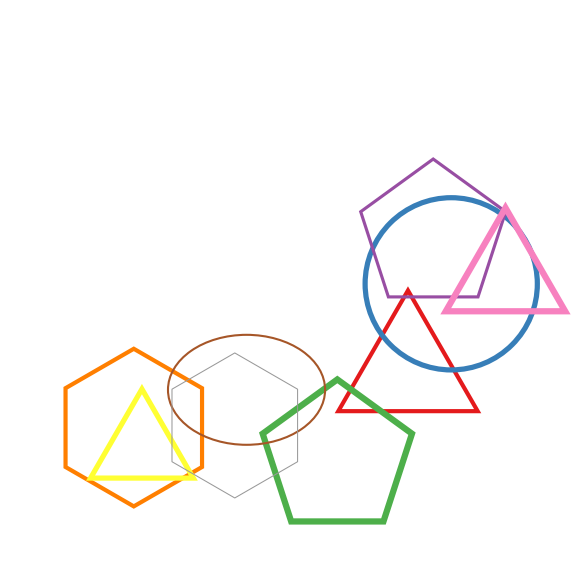[{"shape": "triangle", "thickness": 2, "radius": 0.7, "center": [0.706, 0.357]}, {"shape": "circle", "thickness": 2.5, "radius": 0.75, "center": [0.781, 0.508]}, {"shape": "pentagon", "thickness": 3, "radius": 0.68, "center": [0.584, 0.206]}, {"shape": "pentagon", "thickness": 1.5, "radius": 0.66, "center": [0.75, 0.592]}, {"shape": "hexagon", "thickness": 2, "radius": 0.68, "center": [0.232, 0.259]}, {"shape": "triangle", "thickness": 2.5, "radius": 0.51, "center": [0.246, 0.223]}, {"shape": "oval", "thickness": 1, "radius": 0.68, "center": [0.427, 0.324]}, {"shape": "triangle", "thickness": 3, "radius": 0.6, "center": [0.875, 0.52]}, {"shape": "hexagon", "thickness": 0.5, "radius": 0.63, "center": [0.407, 0.262]}]